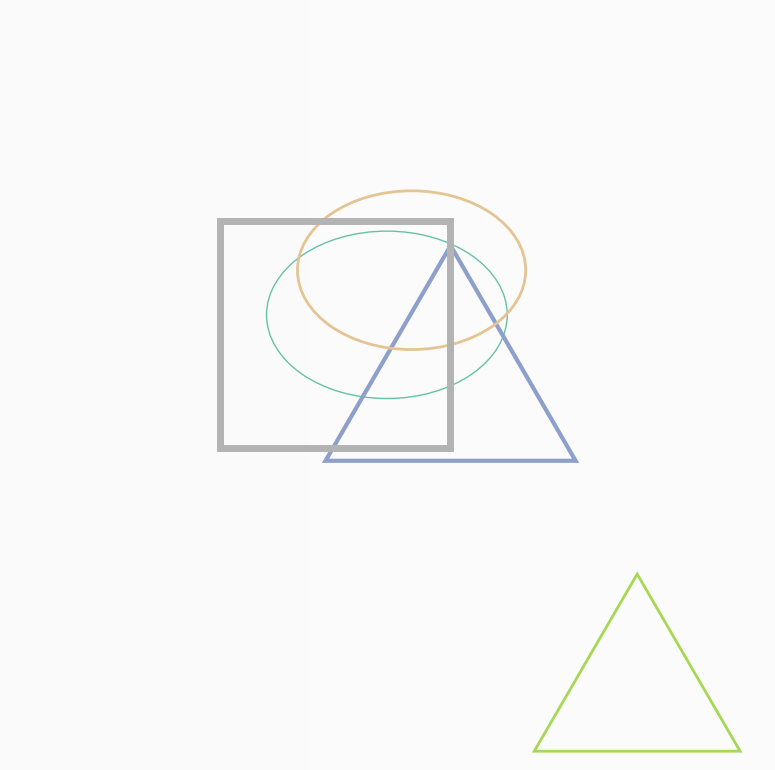[{"shape": "oval", "thickness": 0.5, "radius": 0.78, "center": [0.499, 0.591]}, {"shape": "triangle", "thickness": 1.5, "radius": 0.93, "center": [0.581, 0.495]}, {"shape": "triangle", "thickness": 1, "radius": 0.77, "center": [0.822, 0.101]}, {"shape": "oval", "thickness": 1, "radius": 0.74, "center": [0.531, 0.649]}, {"shape": "square", "thickness": 2.5, "radius": 0.74, "center": [0.432, 0.566]}]